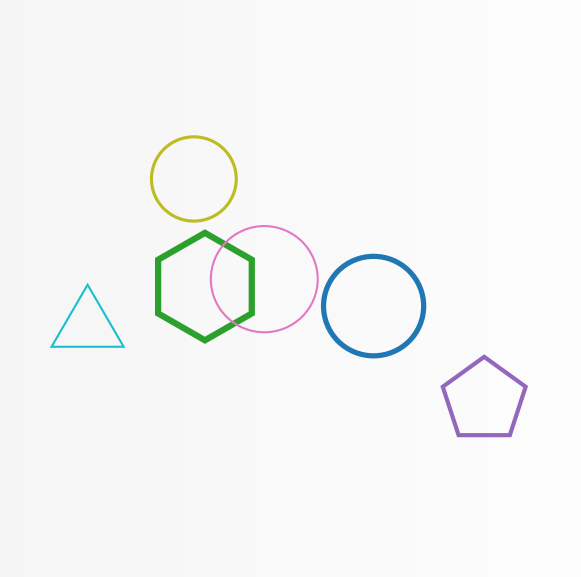[{"shape": "circle", "thickness": 2.5, "radius": 0.43, "center": [0.643, 0.469]}, {"shape": "hexagon", "thickness": 3, "radius": 0.47, "center": [0.353, 0.503]}, {"shape": "pentagon", "thickness": 2, "radius": 0.37, "center": [0.833, 0.306]}, {"shape": "circle", "thickness": 1, "radius": 0.46, "center": [0.455, 0.516]}, {"shape": "circle", "thickness": 1.5, "radius": 0.36, "center": [0.334, 0.689]}, {"shape": "triangle", "thickness": 1, "radius": 0.36, "center": [0.151, 0.434]}]